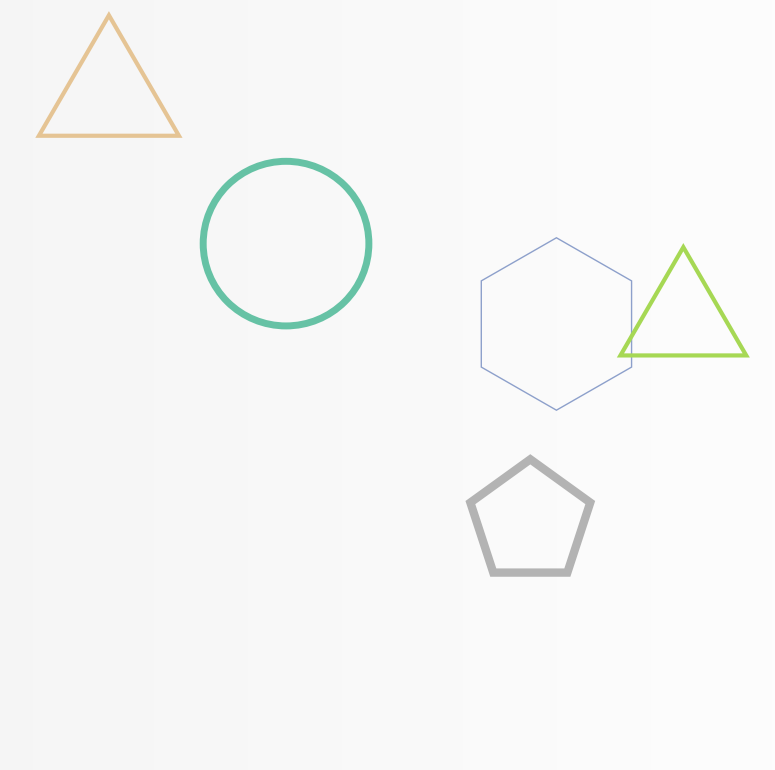[{"shape": "circle", "thickness": 2.5, "radius": 0.53, "center": [0.369, 0.684]}, {"shape": "hexagon", "thickness": 0.5, "radius": 0.56, "center": [0.718, 0.579]}, {"shape": "triangle", "thickness": 1.5, "radius": 0.47, "center": [0.882, 0.585]}, {"shape": "triangle", "thickness": 1.5, "radius": 0.52, "center": [0.141, 0.876]}, {"shape": "pentagon", "thickness": 3, "radius": 0.41, "center": [0.684, 0.322]}]